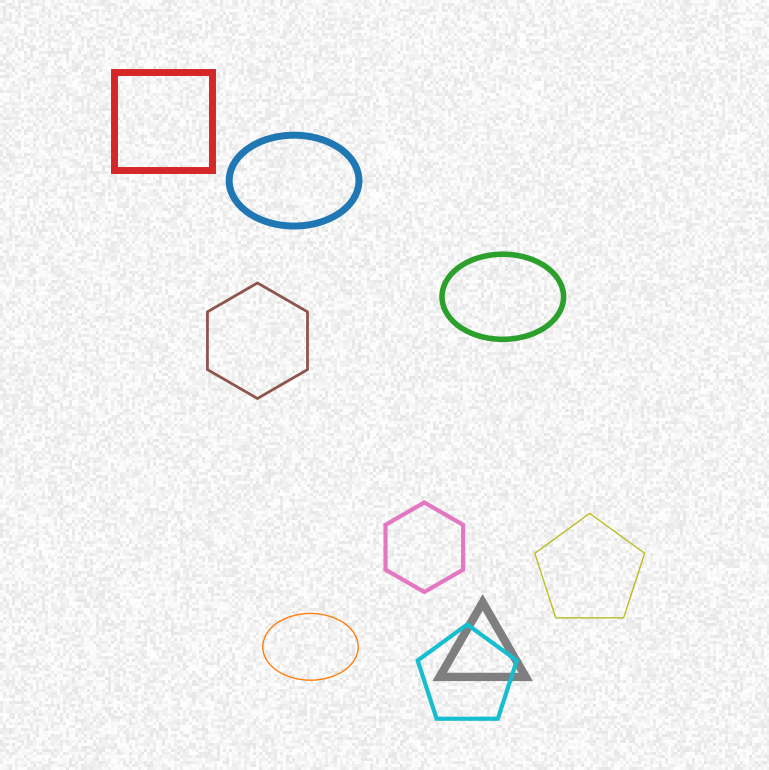[{"shape": "oval", "thickness": 2.5, "radius": 0.42, "center": [0.382, 0.765]}, {"shape": "oval", "thickness": 0.5, "radius": 0.31, "center": [0.403, 0.16]}, {"shape": "oval", "thickness": 2, "radius": 0.39, "center": [0.653, 0.615]}, {"shape": "square", "thickness": 2.5, "radius": 0.32, "center": [0.212, 0.843]}, {"shape": "hexagon", "thickness": 1, "radius": 0.38, "center": [0.334, 0.557]}, {"shape": "hexagon", "thickness": 1.5, "radius": 0.29, "center": [0.551, 0.289]}, {"shape": "triangle", "thickness": 3, "radius": 0.32, "center": [0.627, 0.153]}, {"shape": "pentagon", "thickness": 0.5, "radius": 0.37, "center": [0.766, 0.258]}, {"shape": "pentagon", "thickness": 1.5, "radius": 0.34, "center": [0.607, 0.121]}]